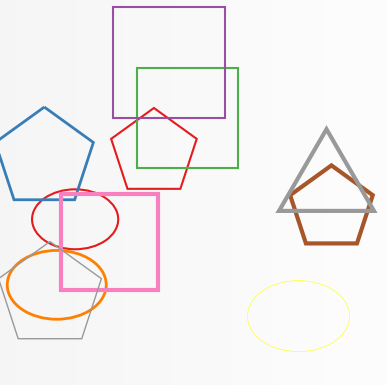[{"shape": "oval", "thickness": 1.5, "radius": 0.56, "center": [0.194, 0.43]}, {"shape": "pentagon", "thickness": 1.5, "radius": 0.58, "center": [0.397, 0.603]}, {"shape": "pentagon", "thickness": 2, "radius": 0.67, "center": [0.114, 0.589]}, {"shape": "square", "thickness": 1.5, "radius": 0.65, "center": [0.484, 0.693]}, {"shape": "square", "thickness": 1.5, "radius": 0.72, "center": [0.436, 0.838]}, {"shape": "oval", "thickness": 2, "radius": 0.64, "center": [0.146, 0.26]}, {"shape": "oval", "thickness": 0.5, "radius": 0.66, "center": [0.77, 0.179]}, {"shape": "pentagon", "thickness": 3, "radius": 0.56, "center": [0.855, 0.458]}, {"shape": "square", "thickness": 3, "radius": 0.62, "center": [0.283, 0.372]}, {"shape": "triangle", "thickness": 3, "radius": 0.71, "center": [0.843, 0.523]}, {"shape": "pentagon", "thickness": 1, "radius": 0.7, "center": [0.129, 0.233]}]